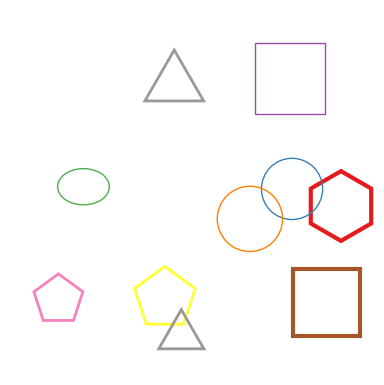[{"shape": "hexagon", "thickness": 3, "radius": 0.45, "center": [0.886, 0.465]}, {"shape": "circle", "thickness": 1, "radius": 0.4, "center": [0.759, 0.509]}, {"shape": "oval", "thickness": 1, "radius": 0.34, "center": [0.217, 0.515]}, {"shape": "square", "thickness": 1, "radius": 0.46, "center": [0.754, 0.797]}, {"shape": "circle", "thickness": 1, "radius": 0.42, "center": [0.649, 0.431]}, {"shape": "pentagon", "thickness": 2, "radius": 0.41, "center": [0.428, 0.225]}, {"shape": "square", "thickness": 3, "radius": 0.44, "center": [0.848, 0.215]}, {"shape": "pentagon", "thickness": 2, "radius": 0.33, "center": [0.152, 0.222]}, {"shape": "triangle", "thickness": 2, "radius": 0.44, "center": [0.453, 0.782]}, {"shape": "triangle", "thickness": 2, "radius": 0.34, "center": [0.471, 0.128]}]